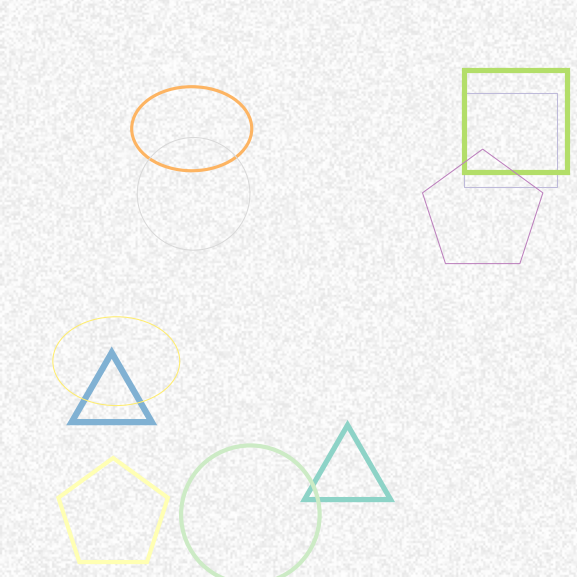[{"shape": "triangle", "thickness": 2.5, "radius": 0.43, "center": [0.602, 0.177]}, {"shape": "pentagon", "thickness": 2, "radius": 0.5, "center": [0.196, 0.106]}, {"shape": "square", "thickness": 0.5, "radius": 0.41, "center": [0.884, 0.756]}, {"shape": "triangle", "thickness": 3, "radius": 0.4, "center": [0.193, 0.308]}, {"shape": "oval", "thickness": 1.5, "radius": 0.52, "center": [0.332, 0.776]}, {"shape": "square", "thickness": 2.5, "radius": 0.44, "center": [0.892, 0.789]}, {"shape": "circle", "thickness": 0.5, "radius": 0.49, "center": [0.335, 0.663]}, {"shape": "pentagon", "thickness": 0.5, "radius": 0.55, "center": [0.836, 0.631]}, {"shape": "circle", "thickness": 2, "radius": 0.6, "center": [0.434, 0.108]}, {"shape": "oval", "thickness": 0.5, "radius": 0.55, "center": [0.201, 0.374]}]